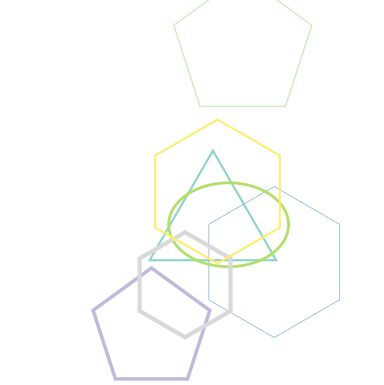[{"shape": "triangle", "thickness": 1.5, "radius": 0.95, "center": [0.553, 0.419]}, {"shape": "pentagon", "thickness": 2.5, "radius": 0.8, "center": [0.393, 0.145]}, {"shape": "hexagon", "thickness": 0.5, "radius": 0.98, "center": [0.712, 0.319]}, {"shape": "oval", "thickness": 2, "radius": 0.78, "center": [0.594, 0.416]}, {"shape": "hexagon", "thickness": 3, "radius": 0.68, "center": [0.481, 0.26]}, {"shape": "pentagon", "thickness": 1, "radius": 0.94, "center": [0.631, 0.876]}, {"shape": "hexagon", "thickness": 1.5, "radius": 0.93, "center": [0.565, 0.502]}]